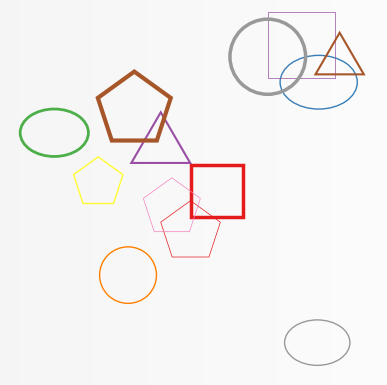[{"shape": "square", "thickness": 2.5, "radius": 0.34, "center": [0.56, 0.505]}, {"shape": "pentagon", "thickness": 0.5, "radius": 0.4, "center": [0.492, 0.398]}, {"shape": "oval", "thickness": 1, "radius": 0.5, "center": [0.822, 0.786]}, {"shape": "oval", "thickness": 2, "radius": 0.44, "center": [0.14, 0.655]}, {"shape": "triangle", "thickness": 1.5, "radius": 0.44, "center": [0.415, 0.621]}, {"shape": "square", "thickness": 0.5, "radius": 0.43, "center": [0.777, 0.882]}, {"shape": "circle", "thickness": 1, "radius": 0.37, "center": [0.33, 0.285]}, {"shape": "pentagon", "thickness": 1, "radius": 0.33, "center": [0.254, 0.526]}, {"shape": "triangle", "thickness": 1.5, "radius": 0.36, "center": [0.877, 0.843]}, {"shape": "pentagon", "thickness": 3, "radius": 0.49, "center": [0.347, 0.715]}, {"shape": "pentagon", "thickness": 0.5, "radius": 0.39, "center": [0.443, 0.461]}, {"shape": "oval", "thickness": 1, "radius": 0.42, "center": [0.819, 0.11]}, {"shape": "circle", "thickness": 2.5, "radius": 0.49, "center": [0.691, 0.853]}]